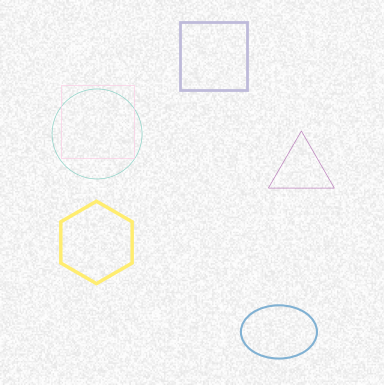[{"shape": "circle", "thickness": 0.5, "radius": 0.58, "center": [0.252, 0.652]}, {"shape": "square", "thickness": 2, "radius": 0.44, "center": [0.554, 0.854]}, {"shape": "oval", "thickness": 1.5, "radius": 0.49, "center": [0.725, 0.138]}, {"shape": "square", "thickness": 0.5, "radius": 0.48, "center": [0.253, 0.684]}, {"shape": "triangle", "thickness": 0.5, "radius": 0.49, "center": [0.783, 0.561]}, {"shape": "hexagon", "thickness": 2.5, "radius": 0.53, "center": [0.251, 0.37]}]